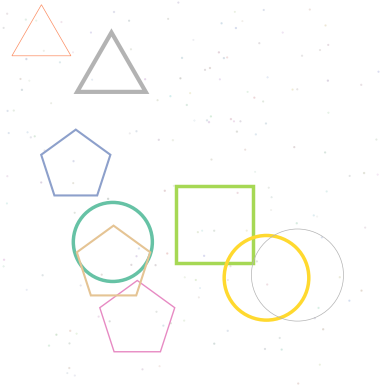[{"shape": "circle", "thickness": 2.5, "radius": 0.51, "center": [0.293, 0.372]}, {"shape": "triangle", "thickness": 0.5, "radius": 0.44, "center": [0.108, 0.899]}, {"shape": "pentagon", "thickness": 1.5, "radius": 0.47, "center": [0.197, 0.569]}, {"shape": "pentagon", "thickness": 1, "radius": 0.51, "center": [0.357, 0.169]}, {"shape": "square", "thickness": 2.5, "radius": 0.5, "center": [0.558, 0.418]}, {"shape": "circle", "thickness": 2.5, "radius": 0.55, "center": [0.692, 0.278]}, {"shape": "pentagon", "thickness": 1.5, "radius": 0.5, "center": [0.295, 0.314]}, {"shape": "triangle", "thickness": 3, "radius": 0.51, "center": [0.289, 0.813]}, {"shape": "circle", "thickness": 0.5, "radius": 0.6, "center": [0.773, 0.286]}]